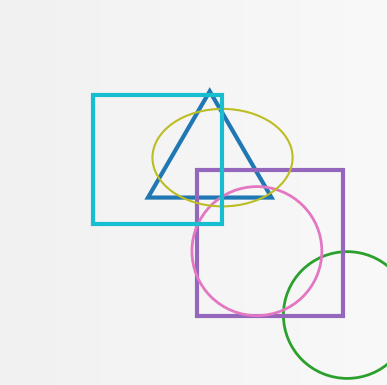[{"shape": "triangle", "thickness": 3, "radius": 0.92, "center": [0.541, 0.579]}, {"shape": "circle", "thickness": 2, "radius": 0.82, "center": [0.896, 0.182]}, {"shape": "square", "thickness": 3, "radius": 0.95, "center": [0.697, 0.369]}, {"shape": "circle", "thickness": 2, "radius": 0.84, "center": [0.663, 0.348]}, {"shape": "oval", "thickness": 1.5, "radius": 0.9, "center": [0.574, 0.591]}, {"shape": "square", "thickness": 3, "radius": 0.84, "center": [0.406, 0.585]}]